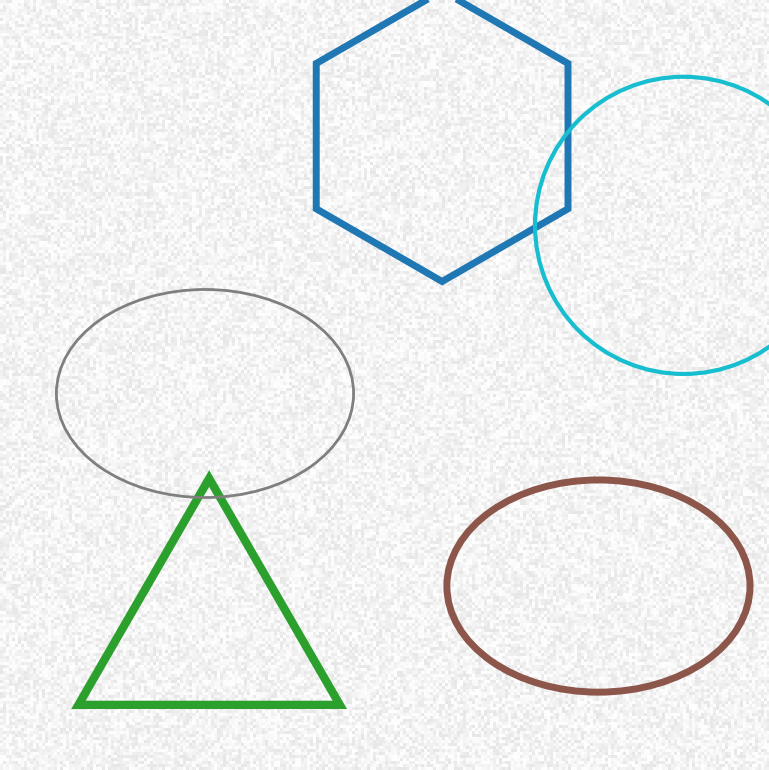[{"shape": "hexagon", "thickness": 2.5, "radius": 0.94, "center": [0.574, 0.823]}, {"shape": "triangle", "thickness": 3, "radius": 0.98, "center": [0.272, 0.183]}, {"shape": "oval", "thickness": 2.5, "radius": 0.98, "center": [0.777, 0.239]}, {"shape": "oval", "thickness": 1, "radius": 0.96, "center": [0.266, 0.489]}, {"shape": "circle", "thickness": 1.5, "radius": 0.96, "center": [0.888, 0.707]}]